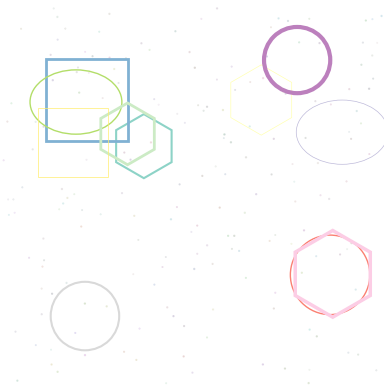[{"shape": "hexagon", "thickness": 1.5, "radius": 0.42, "center": [0.374, 0.62]}, {"shape": "hexagon", "thickness": 0.5, "radius": 0.46, "center": [0.679, 0.74]}, {"shape": "oval", "thickness": 0.5, "radius": 0.6, "center": [0.889, 0.657]}, {"shape": "circle", "thickness": 1, "radius": 0.52, "center": [0.857, 0.286]}, {"shape": "square", "thickness": 2, "radius": 0.53, "center": [0.225, 0.741]}, {"shape": "oval", "thickness": 1, "radius": 0.6, "center": [0.197, 0.735]}, {"shape": "hexagon", "thickness": 2.5, "radius": 0.56, "center": [0.864, 0.289]}, {"shape": "circle", "thickness": 1.5, "radius": 0.44, "center": [0.221, 0.179]}, {"shape": "circle", "thickness": 3, "radius": 0.43, "center": [0.772, 0.844]}, {"shape": "hexagon", "thickness": 2, "radius": 0.4, "center": [0.331, 0.652]}, {"shape": "square", "thickness": 0.5, "radius": 0.45, "center": [0.19, 0.63]}]